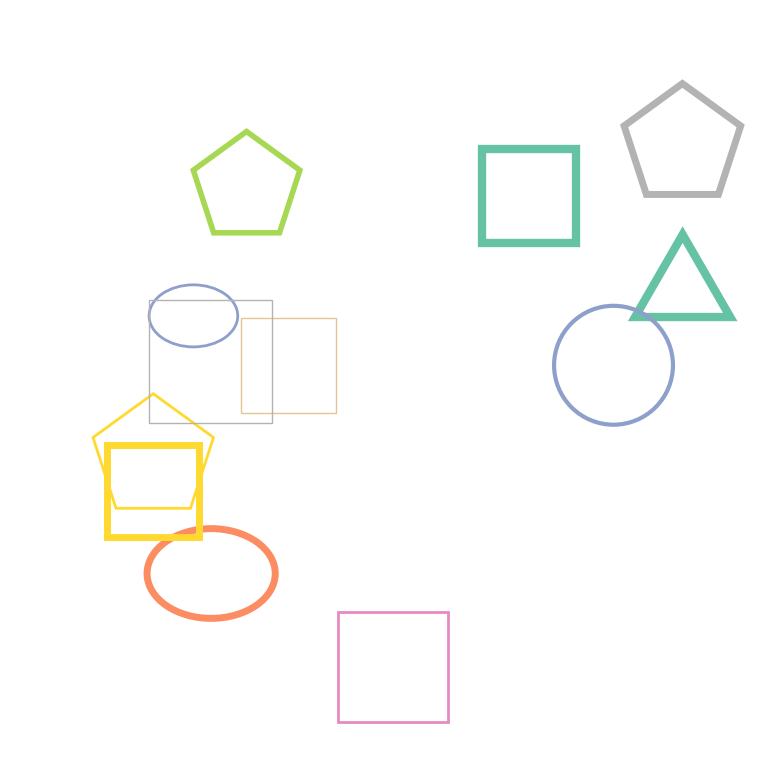[{"shape": "square", "thickness": 3, "radius": 0.31, "center": [0.687, 0.745]}, {"shape": "triangle", "thickness": 3, "radius": 0.36, "center": [0.887, 0.624]}, {"shape": "oval", "thickness": 2.5, "radius": 0.42, "center": [0.274, 0.255]}, {"shape": "oval", "thickness": 1, "radius": 0.29, "center": [0.251, 0.59]}, {"shape": "circle", "thickness": 1.5, "radius": 0.39, "center": [0.797, 0.526]}, {"shape": "square", "thickness": 1, "radius": 0.36, "center": [0.51, 0.134]}, {"shape": "pentagon", "thickness": 2, "radius": 0.36, "center": [0.32, 0.756]}, {"shape": "pentagon", "thickness": 1, "radius": 0.41, "center": [0.199, 0.406]}, {"shape": "square", "thickness": 2.5, "radius": 0.3, "center": [0.198, 0.363]}, {"shape": "square", "thickness": 0.5, "radius": 0.31, "center": [0.374, 0.525]}, {"shape": "square", "thickness": 0.5, "radius": 0.4, "center": [0.273, 0.531]}, {"shape": "pentagon", "thickness": 2.5, "radius": 0.4, "center": [0.886, 0.812]}]